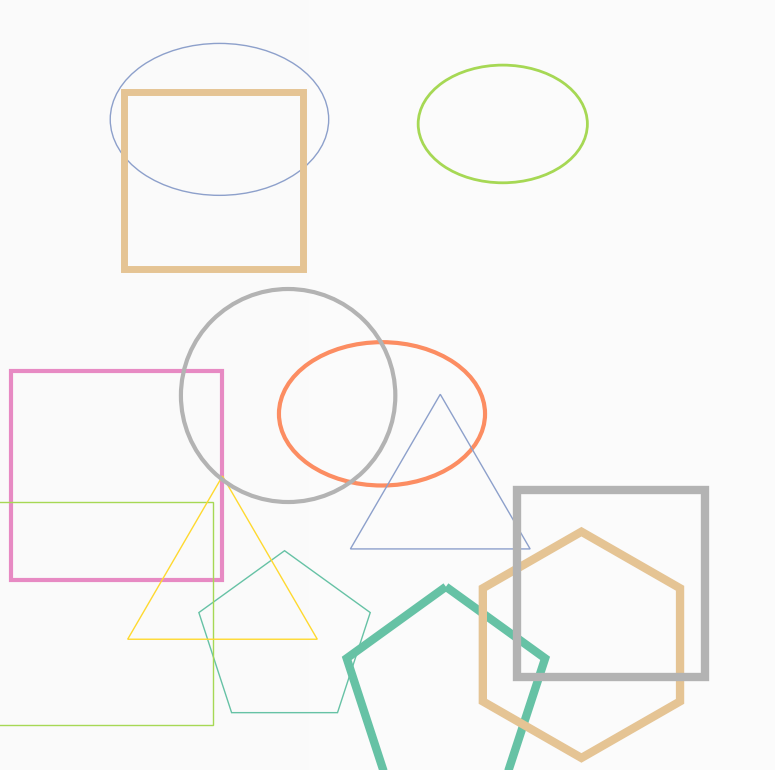[{"shape": "pentagon", "thickness": 0.5, "radius": 0.58, "center": [0.367, 0.169]}, {"shape": "pentagon", "thickness": 3, "radius": 0.67, "center": [0.575, 0.103]}, {"shape": "oval", "thickness": 1.5, "radius": 0.66, "center": [0.493, 0.463]}, {"shape": "oval", "thickness": 0.5, "radius": 0.7, "center": [0.283, 0.845]}, {"shape": "triangle", "thickness": 0.5, "radius": 0.67, "center": [0.568, 0.354]}, {"shape": "square", "thickness": 1.5, "radius": 0.68, "center": [0.15, 0.382]}, {"shape": "square", "thickness": 0.5, "radius": 0.73, "center": [0.13, 0.203]}, {"shape": "oval", "thickness": 1, "radius": 0.55, "center": [0.649, 0.839]}, {"shape": "triangle", "thickness": 0.5, "radius": 0.71, "center": [0.287, 0.24]}, {"shape": "hexagon", "thickness": 3, "radius": 0.73, "center": [0.75, 0.163]}, {"shape": "square", "thickness": 2.5, "radius": 0.58, "center": [0.275, 0.765]}, {"shape": "circle", "thickness": 1.5, "radius": 0.69, "center": [0.372, 0.486]}, {"shape": "square", "thickness": 3, "radius": 0.61, "center": [0.788, 0.242]}]